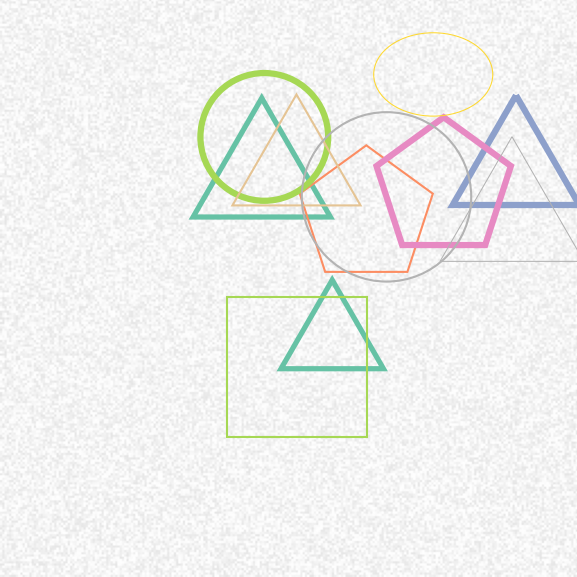[{"shape": "triangle", "thickness": 2.5, "radius": 0.69, "center": [0.453, 0.692]}, {"shape": "triangle", "thickness": 2.5, "radius": 0.51, "center": [0.575, 0.412]}, {"shape": "pentagon", "thickness": 1, "radius": 0.61, "center": [0.634, 0.626]}, {"shape": "triangle", "thickness": 3, "radius": 0.63, "center": [0.893, 0.707]}, {"shape": "pentagon", "thickness": 3, "radius": 0.61, "center": [0.768, 0.674]}, {"shape": "square", "thickness": 1, "radius": 0.61, "center": [0.514, 0.363]}, {"shape": "circle", "thickness": 3, "radius": 0.55, "center": [0.458, 0.762]}, {"shape": "oval", "thickness": 0.5, "radius": 0.52, "center": [0.75, 0.87]}, {"shape": "triangle", "thickness": 1, "radius": 0.64, "center": [0.513, 0.707]}, {"shape": "triangle", "thickness": 0.5, "radius": 0.72, "center": [0.887, 0.619]}, {"shape": "circle", "thickness": 1, "radius": 0.73, "center": [0.669, 0.658]}]